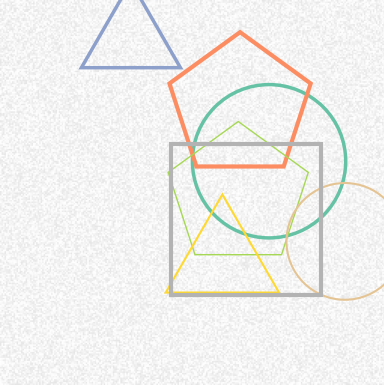[{"shape": "circle", "thickness": 2.5, "radius": 1.0, "center": [0.699, 0.581]}, {"shape": "pentagon", "thickness": 3, "radius": 0.96, "center": [0.624, 0.724]}, {"shape": "triangle", "thickness": 2.5, "radius": 0.74, "center": [0.34, 0.898]}, {"shape": "pentagon", "thickness": 1, "radius": 0.96, "center": [0.619, 0.493]}, {"shape": "triangle", "thickness": 1.5, "radius": 0.85, "center": [0.578, 0.325]}, {"shape": "circle", "thickness": 1.5, "radius": 0.76, "center": [0.896, 0.373]}, {"shape": "square", "thickness": 3, "radius": 0.98, "center": [0.639, 0.43]}]